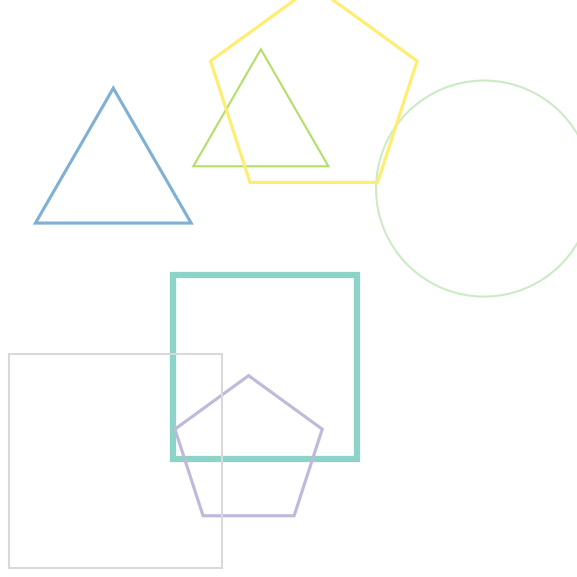[{"shape": "square", "thickness": 3, "radius": 0.79, "center": [0.459, 0.364]}, {"shape": "pentagon", "thickness": 1.5, "radius": 0.67, "center": [0.43, 0.215]}, {"shape": "triangle", "thickness": 1.5, "radius": 0.78, "center": [0.196, 0.691]}, {"shape": "triangle", "thickness": 1, "radius": 0.68, "center": [0.452, 0.779]}, {"shape": "square", "thickness": 1, "radius": 0.93, "center": [0.2, 0.201]}, {"shape": "circle", "thickness": 1, "radius": 0.94, "center": [0.838, 0.673]}, {"shape": "pentagon", "thickness": 1.5, "radius": 0.94, "center": [0.543, 0.835]}]